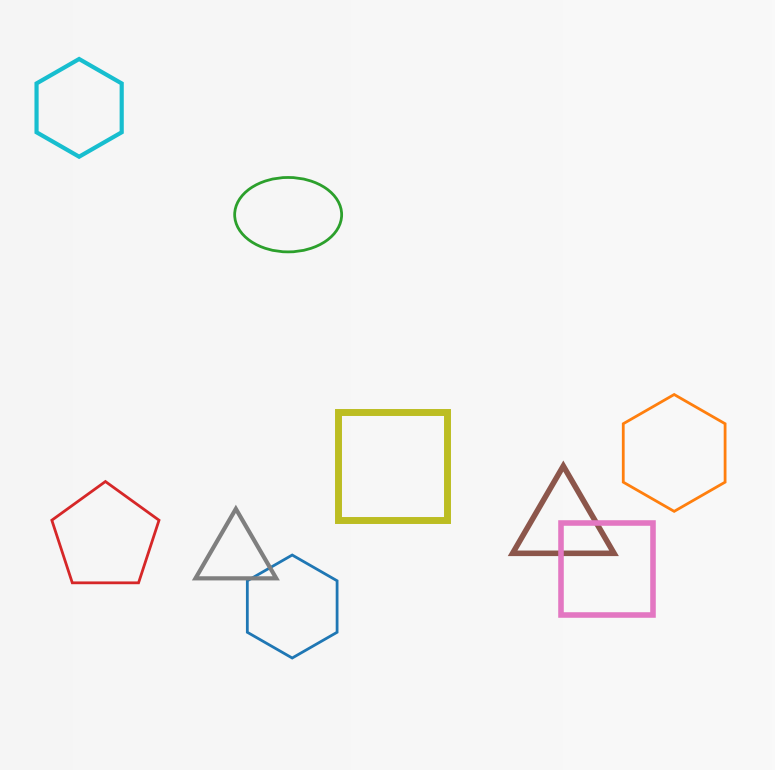[{"shape": "hexagon", "thickness": 1, "radius": 0.33, "center": [0.377, 0.212]}, {"shape": "hexagon", "thickness": 1, "radius": 0.38, "center": [0.87, 0.412]}, {"shape": "oval", "thickness": 1, "radius": 0.35, "center": [0.372, 0.721]}, {"shape": "pentagon", "thickness": 1, "radius": 0.36, "center": [0.136, 0.302]}, {"shape": "triangle", "thickness": 2, "radius": 0.38, "center": [0.727, 0.319]}, {"shape": "square", "thickness": 2, "radius": 0.3, "center": [0.783, 0.261]}, {"shape": "triangle", "thickness": 1.5, "radius": 0.3, "center": [0.304, 0.279]}, {"shape": "square", "thickness": 2.5, "radius": 0.35, "center": [0.506, 0.394]}, {"shape": "hexagon", "thickness": 1.5, "radius": 0.32, "center": [0.102, 0.86]}]